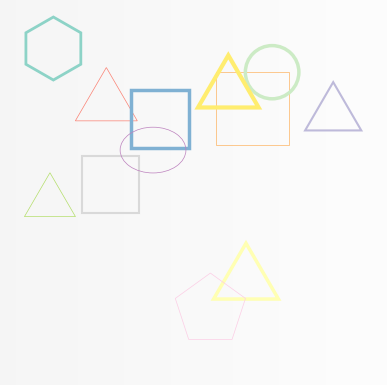[{"shape": "hexagon", "thickness": 2, "radius": 0.41, "center": [0.138, 0.874]}, {"shape": "triangle", "thickness": 2.5, "radius": 0.48, "center": [0.635, 0.272]}, {"shape": "triangle", "thickness": 1.5, "radius": 0.42, "center": [0.86, 0.703]}, {"shape": "triangle", "thickness": 0.5, "radius": 0.46, "center": [0.274, 0.732]}, {"shape": "square", "thickness": 2.5, "radius": 0.37, "center": [0.414, 0.691]}, {"shape": "square", "thickness": 0.5, "radius": 0.47, "center": [0.651, 0.719]}, {"shape": "triangle", "thickness": 0.5, "radius": 0.38, "center": [0.129, 0.475]}, {"shape": "pentagon", "thickness": 0.5, "radius": 0.48, "center": [0.543, 0.195]}, {"shape": "square", "thickness": 1.5, "radius": 0.37, "center": [0.285, 0.521]}, {"shape": "oval", "thickness": 0.5, "radius": 0.42, "center": [0.395, 0.61]}, {"shape": "circle", "thickness": 2.5, "radius": 0.35, "center": [0.702, 0.812]}, {"shape": "triangle", "thickness": 3, "radius": 0.45, "center": [0.589, 0.766]}]